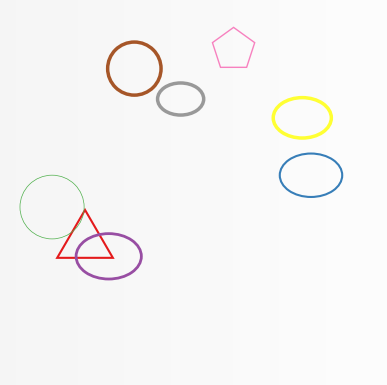[{"shape": "triangle", "thickness": 1.5, "radius": 0.41, "center": [0.219, 0.372]}, {"shape": "oval", "thickness": 1.5, "radius": 0.4, "center": [0.803, 0.545]}, {"shape": "circle", "thickness": 0.5, "radius": 0.41, "center": [0.134, 0.462]}, {"shape": "oval", "thickness": 2, "radius": 0.42, "center": [0.281, 0.334]}, {"shape": "oval", "thickness": 2.5, "radius": 0.37, "center": [0.78, 0.694]}, {"shape": "circle", "thickness": 2.5, "radius": 0.34, "center": [0.347, 0.822]}, {"shape": "pentagon", "thickness": 1, "radius": 0.29, "center": [0.603, 0.872]}, {"shape": "oval", "thickness": 2.5, "radius": 0.3, "center": [0.466, 0.743]}]